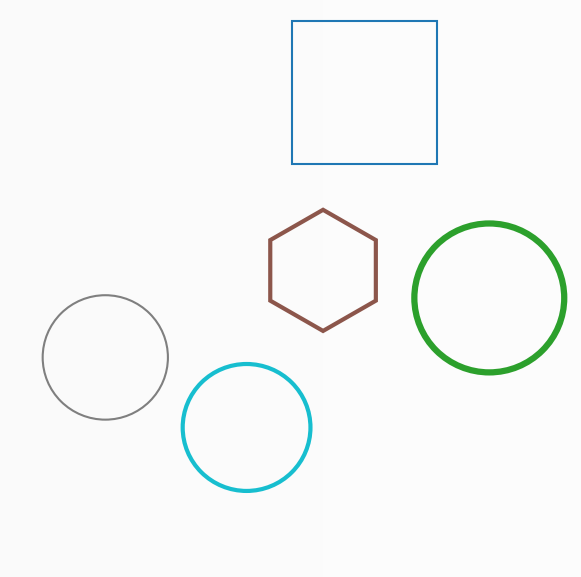[{"shape": "square", "thickness": 1, "radius": 0.62, "center": [0.627, 0.839]}, {"shape": "circle", "thickness": 3, "radius": 0.64, "center": [0.842, 0.483]}, {"shape": "hexagon", "thickness": 2, "radius": 0.52, "center": [0.556, 0.531]}, {"shape": "circle", "thickness": 1, "radius": 0.54, "center": [0.181, 0.38]}, {"shape": "circle", "thickness": 2, "radius": 0.55, "center": [0.424, 0.259]}]